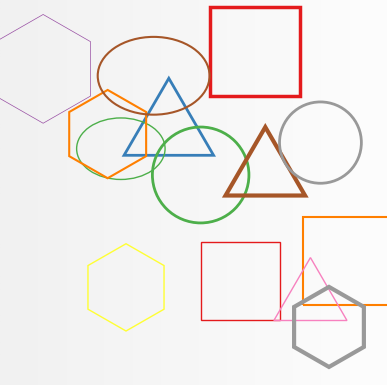[{"shape": "square", "thickness": 1, "radius": 0.51, "center": [0.621, 0.269]}, {"shape": "square", "thickness": 2.5, "radius": 0.58, "center": [0.659, 0.866]}, {"shape": "triangle", "thickness": 2, "radius": 0.67, "center": [0.436, 0.663]}, {"shape": "oval", "thickness": 1, "radius": 0.57, "center": [0.312, 0.614]}, {"shape": "circle", "thickness": 2, "radius": 0.62, "center": [0.518, 0.546]}, {"shape": "hexagon", "thickness": 0.5, "radius": 0.71, "center": [0.111, 0.821]}, {"shape": "square", "thickness": 1.5, "radius": 0.57, "center": [0.897, 0.322]}, {"shape": "hexagon", "thickness": 1.5, "radius": 0.57, "center": [0.278, 0.652]}, {"shape": "hexagon", "thickness": 1, "radius": 0.57, "center": [0.325, 0.254]}, {"shape": "oval", "thickness": 1.5, "radius": 0.72, "center": [0.396, 0.803]}, {"shape": "triangle", "thickness": 3, "radius": 0.59, "center": [0.685, 0.551]}, {"shape": "triangle", "thickness": 1, "radius": 0.54, "center": [0.801, 0.222]}, {"shape": "hexagon", "thickness": 3, "radius": 0.52, "center": [0.849, 0.151]}, {"shape": "circle", "thickness": 2, "radius": 0.53, "center": [0.827, 0.63]}]